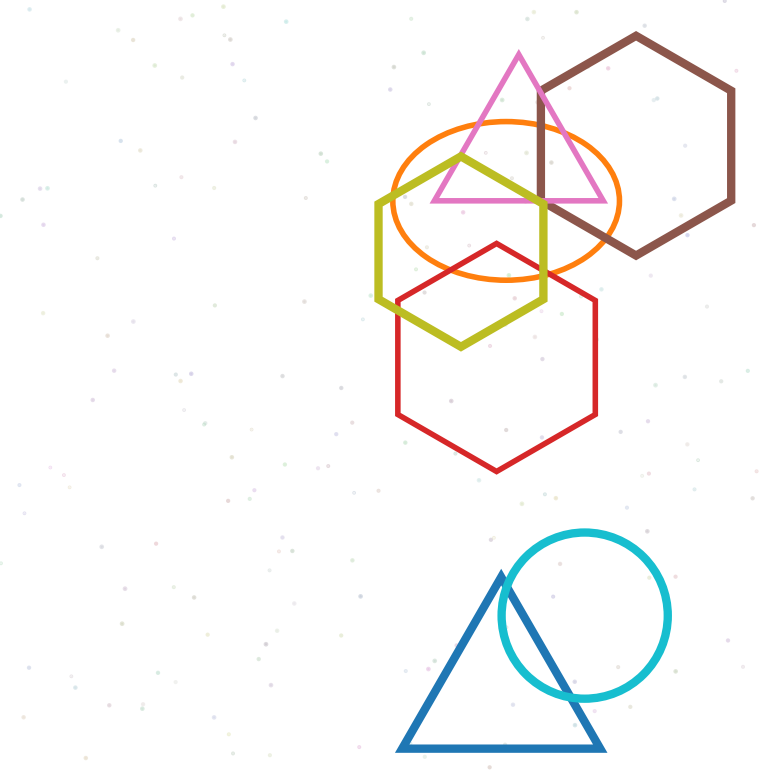[{"shape": "triangle", "thickness": 3, "radius": 0.74, "center": [0.651, 0.102]}, {"shape": "oval", "thickness": 2, "radius": 0.74, "center": [0.657, 0.739]}, {"shape": "hexagon", "thickness": 2, "radius": 0.74, "center": [0.645, 0.536]}, {"shape": "hexagon", "thickness": 3, "radius": 0.71, "center": [0.826, 0.811]}, {"shape": "triangle", "thickness": 2, "radius": 0.63, "center": [0.674, 0.803]}, {"shape": "hexagon", "thickness": 3, "radius": 0.62, "center": [0.599, 0.673]}, {"shape": "circle", "thickness": 3, "radius": 0.54, "center": [0.759, 0.201]}]